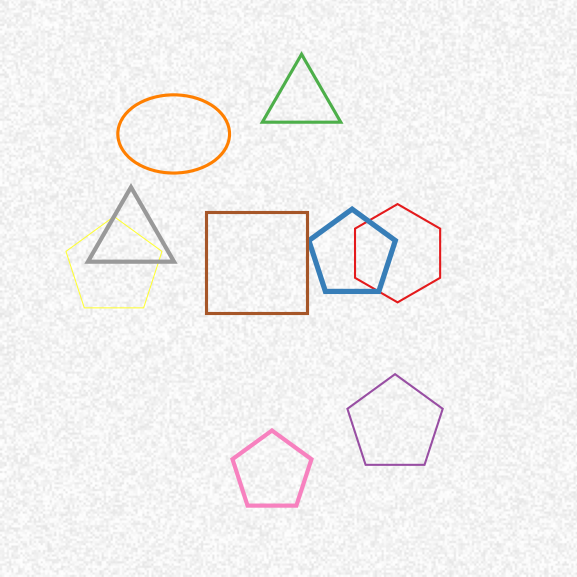[{"shape": "hexagon", "thickness": 1, "radius": 0.43, "center": [0.688, 0.561]}, {"shape": "pentagon", "thickness": 2.5, "radius": 0.39, "center": [0.61, 0.558]}, {"shape": "triangle", "thickness": 1.5, "radius": 0.39, "center": [0.522, 0.827]}, {"shape": "pentagon", "thickness": 1, "radius": 0.43, "center": [0.684, 0.264]}, {"shape": "oval", "thickness": 1.5, "radius": 0.48, "center": [0.301, 0.767]}, {"shape": "pentagon", "thickness": 0.5, "radius": 0.44, "center": [0.197, 0.537]}, {"shape": "square", "thickness": 1.5, "radius": 0.44, "center": [0.444, 0.545]}, {"shape": "pentagon", "thickness": 2, "radius": 0.36, "center": [0.471, 0.182]}, {"shape": "triangle", "thickness": 2, "radius": 0.43, "center": [0.227, 0.589]}]